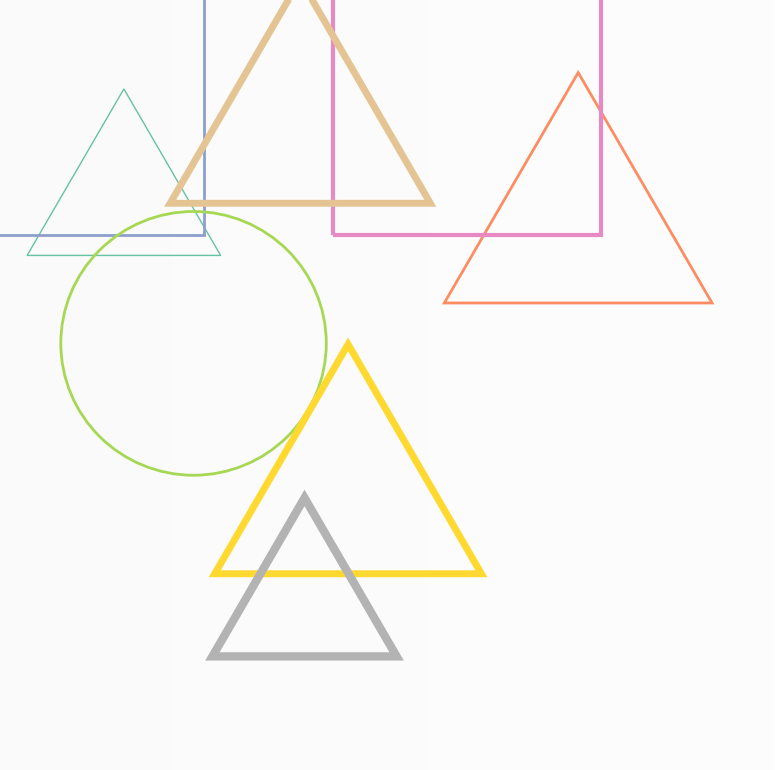[{"shape": "triangle", "thickness": 0.5, "radius": 0.72, "center": [0.16, 0.74]}, {"shape": "triangle", "thickness": 1, "radius": 1.0, "center": [0.746, 0.706]}, {"shape": "square", "thickness": 1, "radius": 0.77, "center": [0.109, 0.85]}, {"shape": "square", "thickness": 1.5, "radius": 0.87, "center": [0.602, 0.868]}, {"shape": "circle", "thickness": 1, "radius": 0.86, "center": [0.25, 0.554]}, {"shape": "triangle", "thickness": 2.5, "radius": 0.99, "center": [0.449, 0.354]}, {"shape": "triangle", "thickness": 2.5, "radius": 0.97, "center": [0.387, 0.833]}, {"shape": "triangle", "thickness": 3, "radius": 0.69, "center": [0.393, 0.216]}]